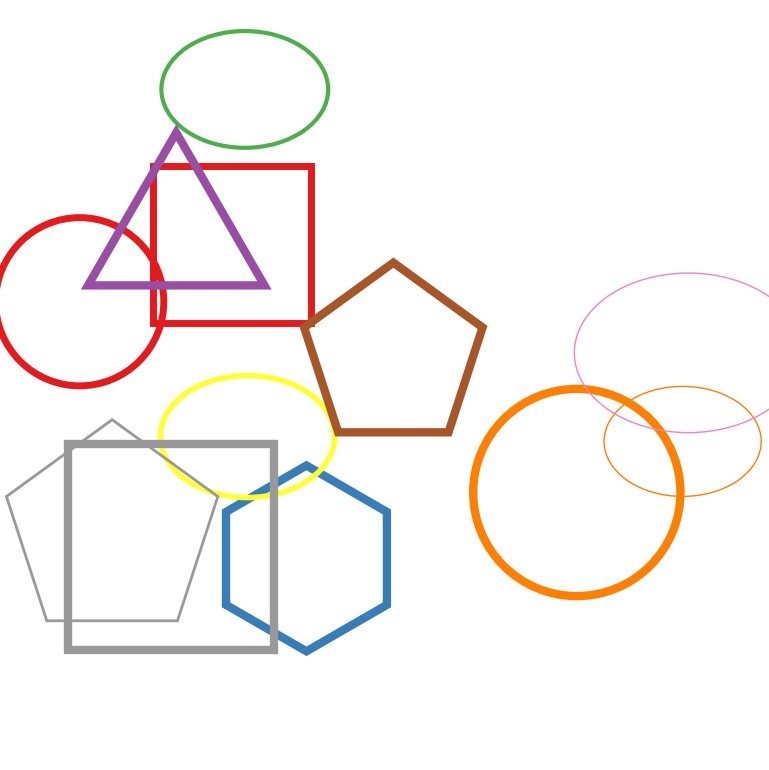[{"shape": "square", "thickness": 2.5, "radius": 0.51, "center": [0.301, 0.682]}, {"shape": "circle", "thickness": 2.5, "radius": 0.55, "center": [0.103, 0.608]}, {"shape": "hexagon", "thickness": 3, "radius": 0.6, "center": [0.398, 0.275]}, {"shape": "oval", "thickness": 1.5, "radius": 0.54, "center": [0.318, 0.884]}, {"shape": "triangle", "thickness": 3, "radius": 0.66, "center": [0.229, 0.695]}, {"shape": "oval", "thickness": 0.5, "radius": 0.51, "center": [0.887, 0.427]}, {"shape": "circle", "thickness": 3, "radius": 0.67, "center": [0.749, 0.36]}, {"shape": "oval", "thickness": 2, "radius": 0.57, "center": [0.322, 0.433]}, {"shape": "pentagon", "thickness": 3, "radius": 0.61, "center": [0.511, 0.537]}, {"shape": "oval", "thickness": 0.5, "radius": 0.74, "center": [0.894, 0.542]}, {"shape": "pentagon", "thickness": 1, "radius": 0.72, "center": [0.146, 0.311]}, {"shape": "square", "thickness": 3, "radius": 0.67, "center": [0.222, 0.29]}]